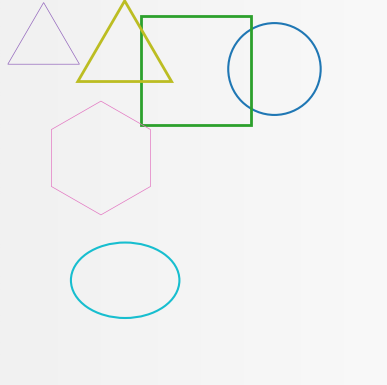[{"shape": "circle", "thickness": 1.5, "radius": 0.6, "center": [0.708, 0.821]}, {"shape": "square", "thickness": 2, "radius": 0.71, "center": [0.505, 0.818]}, {"shape": "triangle", "thickness": 0.5, "radius": 0.53, "center": [0.113, 0.887]}, {"shape": "hexagon", "thickness": 0.5, "radius": 0.74, "center": [0.26, 0.59]}, {"shape": "triangle", "thickness": 2, "radius": 0.7, "center": [0.322, 0.858]}, {"shape": "oval", "thickness": 1.5, "radius": 0.7, "center": [0.323, 0.272]}]